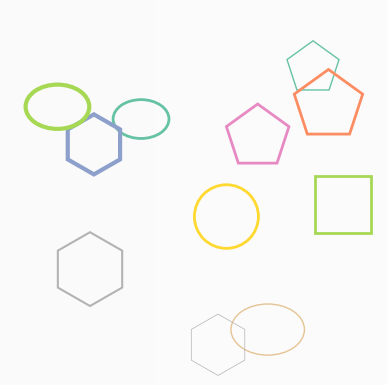[{"shape": "pentagon", "thickness": 1, "radius": 0.35, "center": [0.808, 0.823]}, {"shape": "oval", "thickness": 2, "radius": 0.36, "center": [0.364, 0.691]}, {"shape": "pentagon", "thickness": 2, "radius": 0.46, "center": [0.848, 0.727]}, {"shape": "hexagon", "thickness": 3, "radius": 0.39, "center": [0.242, 0.625]}, {"shape": "pentagon", "thickness": 2, "radius": 0.42, "center": [0.665, 0.645]}, {"shape": "square", "thickness": 2, "radius": 0.37, "center": [0.885, 0.469]}, {"shape": "oval", "thickness": 3, "radius": 0.41, "center": [0.148, 0.723]}, {"shape": "circle", "thickness": 2, "radius": 0.41, "center": [0.584, 0.438]}, {"shape": "oval", "thickness": 1, "radius": 0.47, "center": [0.691, 0.144]}, {"shape": "hexagon", "thickness": 1.5, "radius": 0.48, "center": [0.232, 0.301]}, {"shape": "hexagon", "thickness": 0.5, "radius": 0.4, "center": [0.563, 0.104]}]